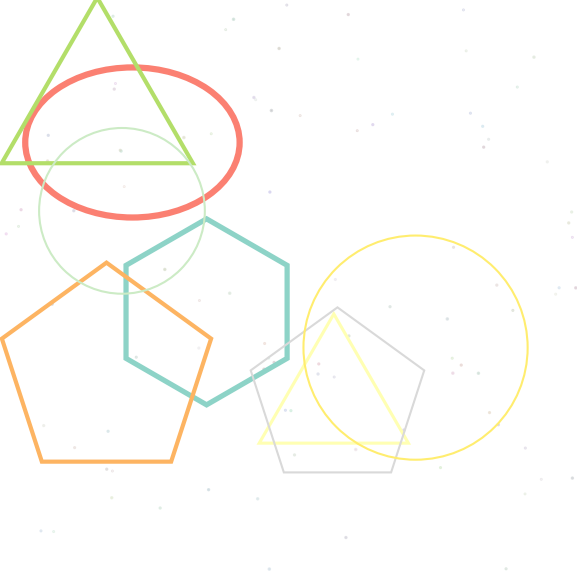[{"shape": "hexagon", "thickness": 2.5, "radius": 0.81, "center": [0.358, 0.459]}, {"shape": "triangle", "thickness": 1.5, "radius": 0.75, "center": [0.578, 0.306]}, {"shape": "oval", "thickness": 3, "radius": 0.93, "center": [0.229, 0.752]}, {"shape": "pentagon", "thickness": 2, "radius": 0.95, "center": [0.184, 0.354]}, {"shape": "triangle", "thickness": 2, "radius": 0.96, "center": [0.168, 0.812]}, {"shape": "pentagon", "thickness": 1, "radius": 0.79, "center": [0.584, 0.309]}, {"shape": "circle", "thickness": 1, "radius": 0.72, "center": [0.211, 0.634]}, {"shape": "circle", "thickness": 1, "radius": 0.97, "center": [0.72, 0.397]}]